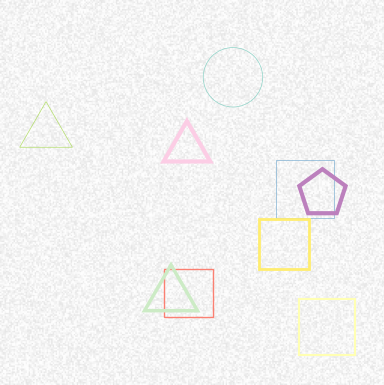[{"shape": "circle", "thickness": 0.5, "radius": 0.39, "center": [0.605, 0.799]}, {"shape": "square", "thickness": 1.5, "radius": 0.36, "center": [0.849, 0.15]}, {"shape": "square", "thickness": 1, "radius": 0.32, "center": [0.491, 0.239]}, {"shape": "square", "thickness": 0.5, "radius": 0.38, "center": [0.791, 0.509]}, {"shape": "triangle", "thickness": 0.5, "radius": 0.4, "center": [0.12, 0.657]}, {"shape": "triangle", "thickness": 3, "radius": 0.35, "center": [0.485, 0.616]}, {"shape": "pentagon", "thickness": 3, "radius": 0.32, "center": [0.838, 0.497]}, {"shape": "triangle", "thickness": 2.5, "radius": 0.4, "center": [0.444, 0.233]}, {"shape": "square", "thickness": 2, "radius": 0.33, "center": [0.738, 0.367]}]